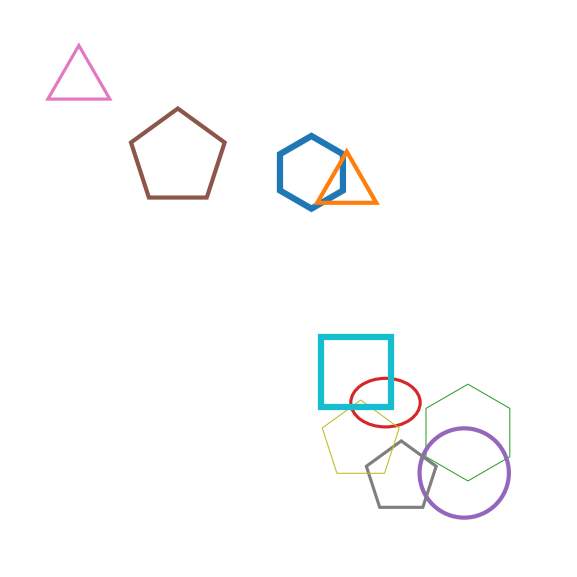[{"shape": "hexagon", "thickness": 3, "radius": 0.31, "center": [0.539, 0.701]}, {"shape": "triangle", "thickness": 2, "radius": 0.3, "center": [0.6, 0.677]}, {"shape": "hexagon", "thickness": 0.5, "radius": 0.42, "center": [0.81, 0.25]}, {"shape": "oval", "thickness": 1.5, "radius": 0.3, "center": [0.668, 0.302]}, {"shape": "circle", "thickness": 2, "radius": 0.39, "center": [0.804, 0.18]}, {"shape": "pentagon", "thickness": 2, "radius": 0.43, "center": [0.308, 0.726]}, {"shape": "triangle", "thickness": 1.5, "radius": 0.31, "center": [0.137, 0.859]}, {"shape": "pentagon", "thickness": 1.5, "radius": 0.32, "center": [0.695, 0.172]}, {"shape": "pentagon", "thickness": 0.5, "radius": 0.35, "center": [0.625, 0.236]}, {"shape": "square", "thickness": 3, "radius": 0.3, "center": [0.616, 0.355]}]